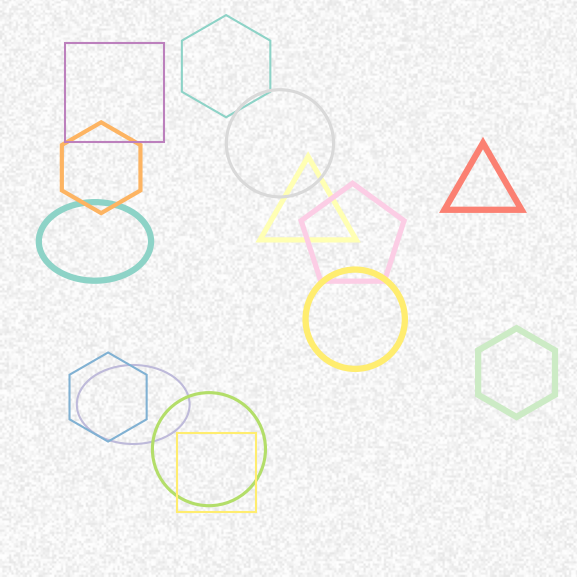[{"shape": "hexagon", "thickness": 1, "radius": 0.44, "center": [0.391, 0.885]}, {"shape": "oval", "thickness": 3, "radius": 0.49, "center": [0.164, 0.581]}, {"shape": "triangle", "thickness": 2.5, "radius": 0.48, "center": [0.534, 0.632]}, {"shape": "oval", "thickness": 1, "radius": 0.49, "center": [0.231, 0.299]}, {"shape": "triangle", "thickness": 3, "radius": 0.39, "center": [0.836, 0.674]}, {"shape": "hexagon", "thickness": 1, "radius": 0.39, "center": [0.187, 0.312]}, {"shape": "hexagon", "thickness": 2, "radius": 0.39, "center": [0.175, 0.709]}, {"shape": "circle", "thickness": 1.5, "radius": 0.49, "center": [0.362, 0.221]}, {"shape": "pentagon", "thickness": 2.5, "radius": 0.47, "center": [0.611, 0.588]}, {"shape": "circle", "thickness": 1.5, "radius": 0.46, "center": [0.485, 0.751]}, {"shape": "square", "thickness": 1, "radius": 0.43, "center": [0.198, 0.839]}, {"shape": "hexagon", "thickness": 3, "radius": 0.38, "center": [0.894, 0.354]}, {"shape": "square", "thickness": 1, "radius": 0.34, "center": [0.375, 0.181]}, {"shape": "circle", "thickness": 3, "radius": 0.43, "center": [0.615, 0.446]}]